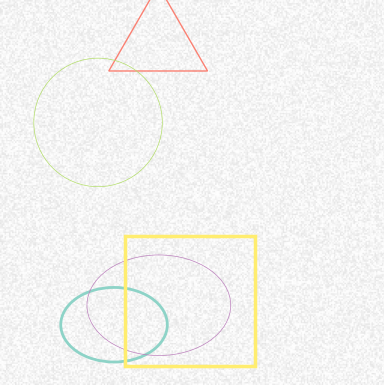[{"shape": "oval", "thickness": 2, "radius": 0.69, "center": [0.296, 0.157]}, {"shape": "triangle", "thickness": 1, "radius": 0.74, "center": [0.411, 0.89]}, {"shape": "circle", "thickness": 0.5, "radius": 0.83, "center": [0.255, 0.682]}, {"shape": "oval", "thickness": 0.5, "radius": 0.93, "center": [0.413, 0.207]}, {"shape": "square", "thickness": 2.5, "radius": 0.84, "center": [0.493, 0.218]}]